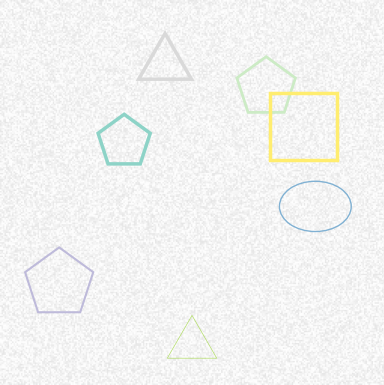[{"shape": "pentagon", "thickness": 2.5, "radius": 0.36, "center": [0.323, 0.632]}, {"shape": "pentagon", "thickness": 1.5, "radius": 0.47, "center": [0.154, 0.264]}, {"shape": "oval", "thickness": 1, "radius": 0.47, "center": [0.819, 0.464]}, {"shape": "triangle", "thickness": 0.5, "radius": 0.37, "center": [0.499, 0.107]}, {"shape": "triangle", "thickness": 2.5, "radius": 0.4, "center": [0.429, 0.834]}, {"shape": "pentagon", "thickness": 2, "radius": 0.4, "center": [0.691, 0.773]}, {"shape": "square", "thickness": 2.5, "radius": 0.43, "center": [0.788, 0.672]}]